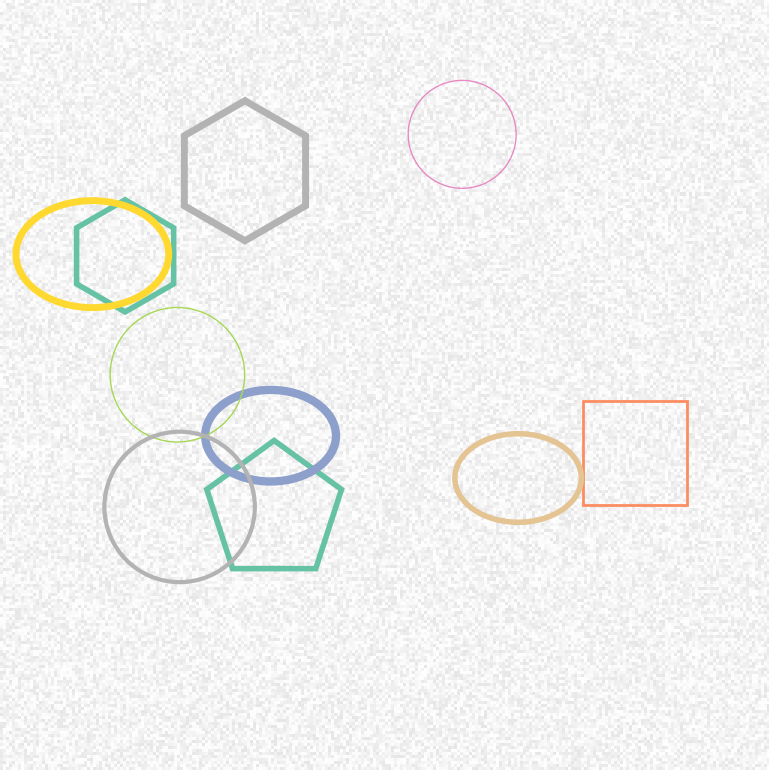[{"shape": "hexagon", "thickness": 2, "radius": 0.36, "center": [0.162, 0.668]}, {"shape": "pentagon", "thickness": 2, "radius": 0.46, "center": [0.356, 0.336]}, {"shape": "square", "thickness": 1, "radius": 0.34, "center": [0.825, 0.412]}, {"shape": "oval", "thickness": 3, "radius": 0.42, "center": [0.351, 0.434]}, {"shape": "circle", "thickness": 0.5, "radius": 0.35, "center": [0.6, 0.825]}, {"shape": "circle", "thickness": 0.5, "radius": 0.44, "center": [0.23, 0.513]}, {"shape": "oval", "thickness": 2.5, "radius": 0.5, "center": [0.12, 0.67]}, {"shape": "oval", "thickness": 2, "radius": 0.41, "center": [0.673, 0.379]}, {"shape": "hexagon", "thickness": 2.5, "radius": 0.45, "center": [0.318, 0.778]}, {"shape": "circle", "thickness": 1.5, "radius": 0.49, "center": [0.233, 0.342]}]